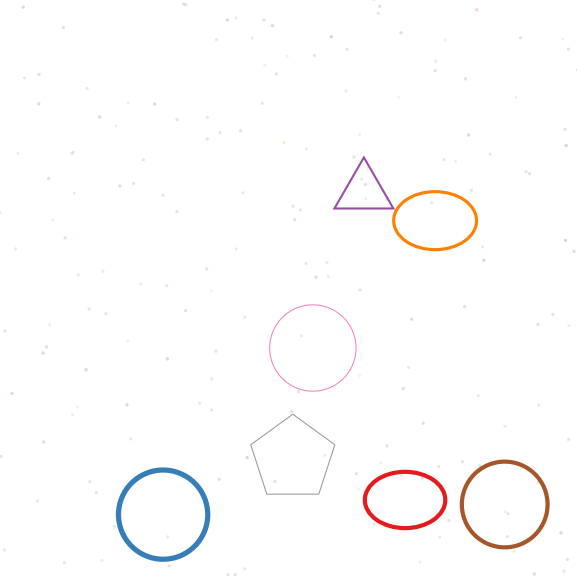[{"shape": "oval", "thickness": 2, "radius": 0.35, "center": [0.701, 0.133]}, {"shape": "circle", "thickness": 2.5, "radius": 0.39, "center": [0.282, 0.108]}, {"shape": "triangle", "thickness": 1, "radius": 0.29, "center": [0.63, 0.668]}, {"shape": "oval", "thickness": 1.5, "radius": 0.36, "center": [0.753, 0.617]}, {"shape": "circle", "thickness": 2, "radius": 0.37, "center": [0.874, 0.126]}, {"shape": "circle", "thickness": 0.5, "radius": 0.37, "center": [0.542, 0.397]}, {"shape": "pentagon", "thickness": 0.5, "radius": 0.38, "center": [0.507, 0.205]}]